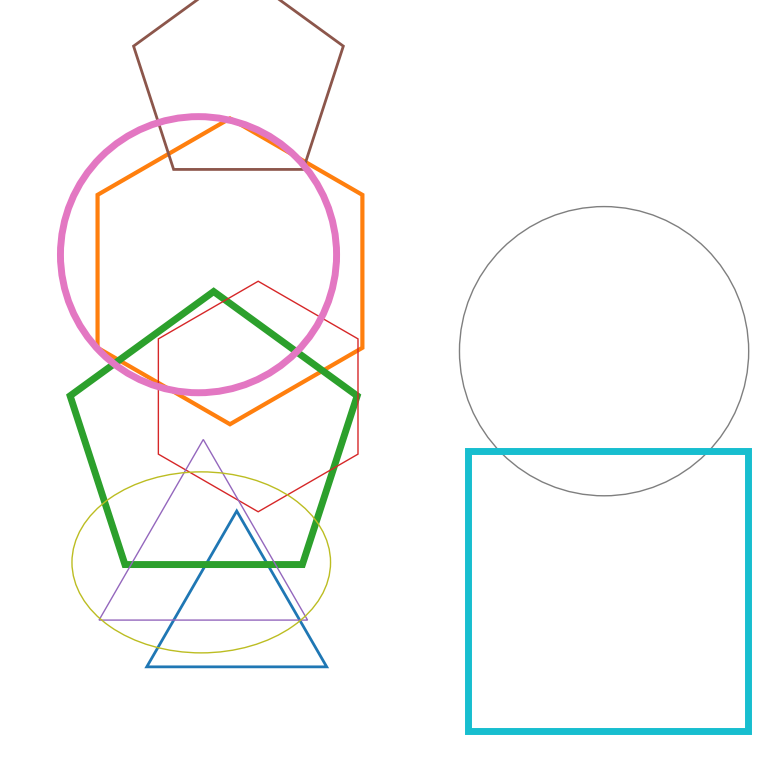[{"shape": "triangle", "thickness": 1, "radius": 0.67, "center": [0.307, 0.201]}, {"shape": "hexagon", "thickness": 1.5, "radius": 0.99, "center": [0.299, 0.648]}, {"shape": "pentagon", "thickness": 2.5, "radius": 0.98, "center": [0.277, 0.425]}, {"shape": "hexagon", "thickness": 0.5, "radius": 0.75, "center": [0.335, 0.485]}, {"shape": "triangle", "thickness": 0.5, "radius": 0.78, "center": [0.264, 0.273]}, {"shape": "pentagon", "thickness": 1, "radius": 0.72, "center": [0.31, 0.896]}, {"shape": "circle", "thickness": 2.5, "radius": 0.9, "center": [0.258, 0.669]}, {"shape": "circle", "thickness": 0.5, "radius": 0.94, "center": [0.785, 0.544]}, {"shape": "oval", "thickness": 0.5, "radius": 0.84, "center": [0.261, 0.27]}, {"shape": "square", "thickness": 2.5, "radius": 0.91, "center": [0.789, 0.232]}]